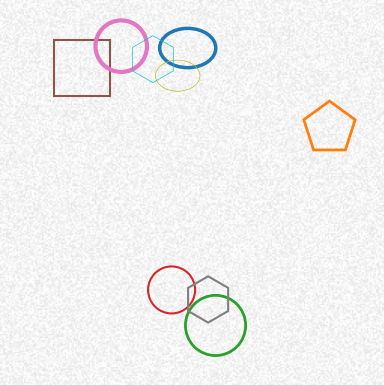[{"shape": "oval", "thickness": 2.5, "radius": 0.36, "center": [0.488, 0.875]}, {"shape": "pentagon", "thickness": 2, "radius": 0.35, "center": [0.856, 0.667]}, {"shape": "circle", "thickness": 2, "radius": 0.39, "center": [0.56, 0.155]}, {"shape": "circle", "thickness": 1.5, "radius": 0.31, "center": [0.446, 0.247]}, {"shape": "square", "thickness": 1.5, "radius": 0.36, "center": [0.213, 0.823]}, {"shape": "circle", "thickness": 3, "radius": 0.33, "center": [0.315, 0.88]}, {"shape": "hexagon", "thickness": 1.5, "radius": 0.3, "center": [0.541, 0.222]}, {"shape": "oval", "thickness": 0.5, "radius": 0.29, "center": [0.462, 0.803]}, {"shape": "hexagon", "thickness": 0.5, "radius": 0.31, "center": [0.397, 0.846]}]